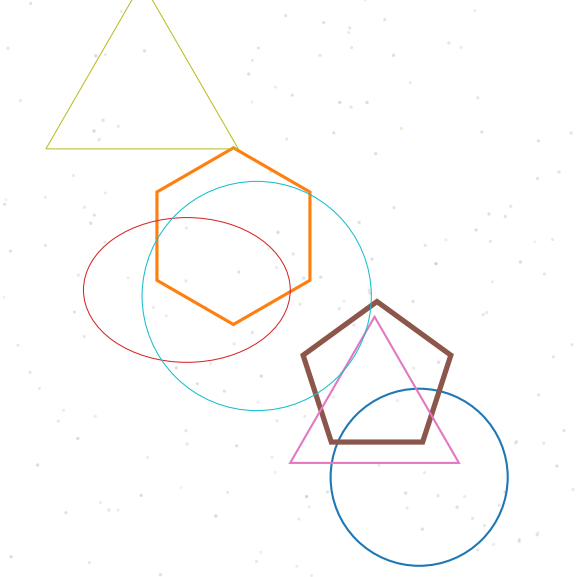[{"shape": "circle", "thickness": 1, "radius": 0.77, "center": [0.726, 0.173]}, {"shape": "hexagon", "thickness": 1.5, "radius": 0.76, "center": [0.404, 0.59]}, {"shape": "oval", "thickness": 0.5, "radius": 0.9, "center": [0.324, 0.497]}, {"shape": "pentagon", "thickness": 2.5, "radius": 0.67, "center": [0.653, 0.342]}, {"shape": "triangle", "thickness": 1, "radius": 0.84, "center": [0.649, 0.282]}, {"shape": "triangle", "thickness": 0.5, "radius": 0.96, "center": [0.246, 0.837]}, {"shape": "circle", "thickness": 0.5, "radius": 0.99, "center": [0.445, 0.487]}]